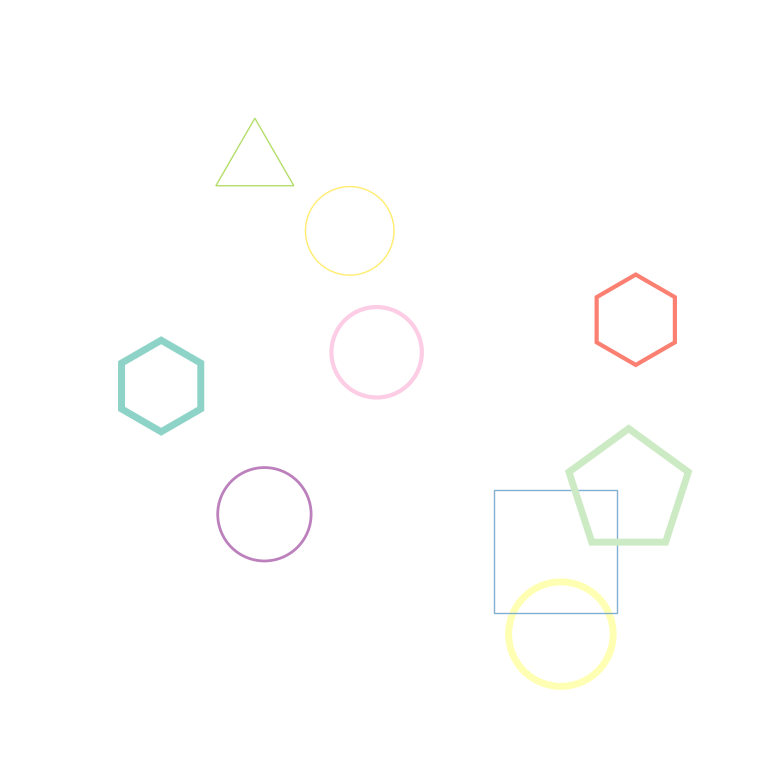[{"shape": "hexagon", "thickness": 2.5, "radius": 0.3, "center": [0.209, 0.499]}, {"shape": "circle", "thickness": 2.5, "radius": 0.34, "center": [0.728, 0.176]}, {"shape": "hexagon", "thickness": 1.5, "radius": 0.29, "center": [0.826, 0.585]}, {"shape": "square", "thickness": 0.5, "radius": 0.4, "center": [0.721, 0.284]}, {"shape": "triangle", "thickness": 0.5, "radius": 0.29, "center": [0.331, 0.788]}, {"shape": "circle", "thickness": 1.5, "radius": 0.29, "center": [0.489, 0.543]}, {"shape": "circle", "thickness": 1, "radius": 0.3, "center": [0.343, 0.332]}, {"shape": "pentagon", "thickness": 2.5, "radius": 0.41, "center": [0.816, 0.362]}, {"shape": "circle", "thickness": 0.5, "radius": 0.29, "center": [0.454, 0.7]}]